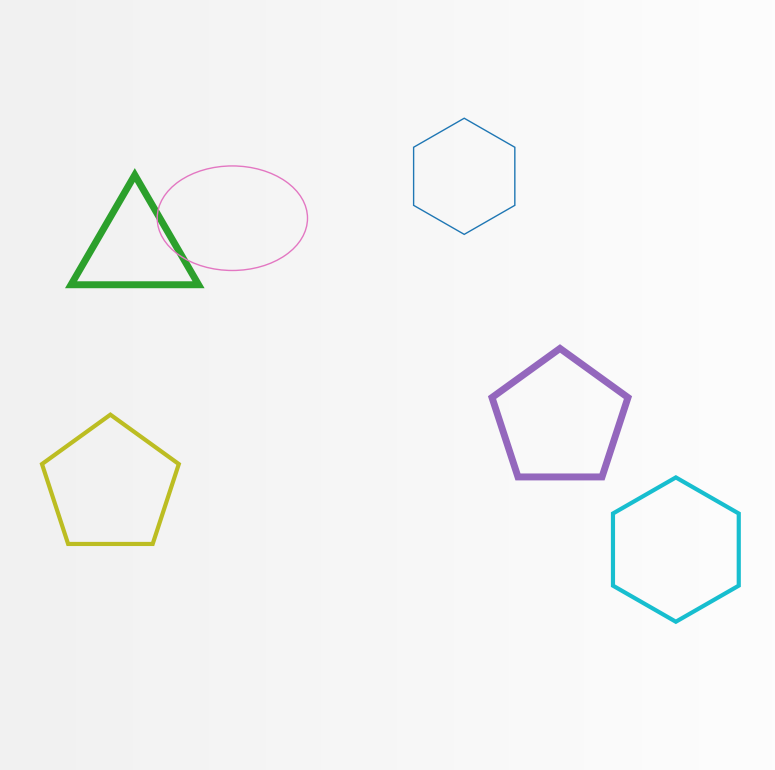[{"shape": "hexagon", "thickness": 0.5, "radius": 0.38, "center": [0.599, 0.771]}, {"shape": "triangle", "thickness": 2.5, "radius": 0.48, "center": [0.174, 0.678]}, {"shape": "pentagon", "thickness": 2.5, "radius": 0.46, "center": [0.723, 0.455]}, {"shape": "oval", "thickness": 0.5, "radius": 0.48, "center": [0.3, 0.717]}, {"shape": "pentagon", "thickness": 1.5, "radius": 0.46, "center": [0.142, 0.369]}, {"shape": "hexagon", "thickness": 1.5, "radius": 0.47, "center": [0.872, 0.286]}]